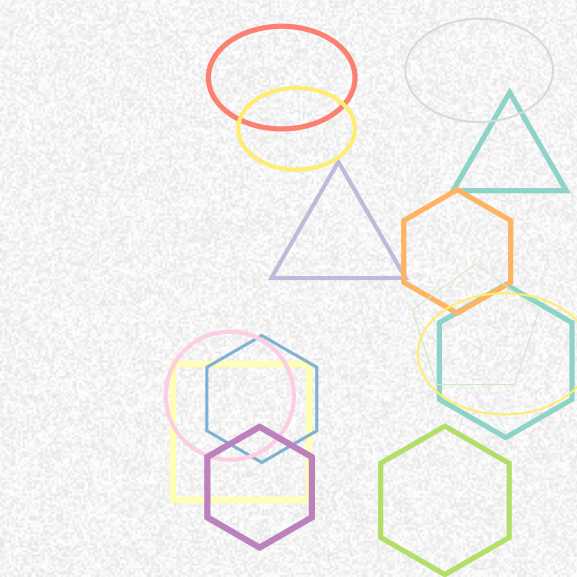[{"shape": "hexagon", "thickness": 2.5, "radius": 0.66, "center": [0.876, 0.374]}, {"shape": "triangle", "thickness": 2.5, "radius": 0.57, "center": [0.883, 0.726]}, {"shape": "square", "thickness": 3, "radius": 0.59, "center": [0.417, 0.251]}, {"shape": "triangle", "thickness": 2, "radius": 0.67, "center": [0.586, 0.585]}, {"shape": "oval", "thickness": 2.5, "radius": 0.64, "center": [0.488, 0.865]}, {"shape": "hexagon", "thickness": 1.5, "radius": 0.55, "center": [0.453, 0.308]}, {"shape": "hexagon", "thickness": 2.5, "radius": 0.53, "center": [0.792, 0.564]}, {"shape": "hexagon", "thickness": 2.5, "radius": 0.64, "center": [0.77, 0.133]}, {"shape": "circle", "thickness": 2, "radius": 0.55, "center": [0.398, 0.314]}, {"shape": "oval", "thickness": 1, "radius": 0.64, "center": [0.83, 0.877]}, {"shape": "hexagon", "thickness": 3, "radius": 0.52, "center": [0.45, 0.155]}, {"shape": "pentagon", "thickness": 0.5, "radius": 0.58, "center": [0.824, 0.427]}, {"shape": "oval", "thickness": 2, "radius": 0.51, "center": [0.514, 0.776]}, {"shape": "oval", "thickness": 1, "radius": 0.75, "center": [0.873, 0.386]}]